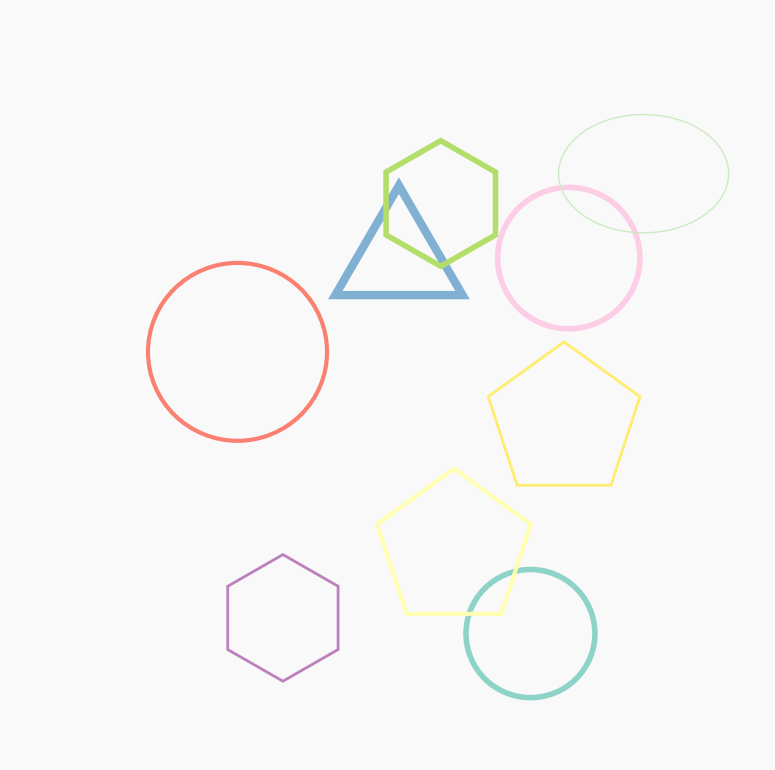[{"shape": "circle", "thickness": 2, "radius": 0.42, "center": [0.684, 0.177]}, {"shape": "pentagon", "thickness": 1.5, "radius": 0.52, "center": [0.586, 0.287]}, {"shape": "circle", "thickness": 1.5, "radius": 0.58, "center": [0.306, 0.543]}, {"shape": "triangle", "thickness": 3, "radius": 0.47, "center": [0.515, 0.664]}, {"shape": "hexagon", "thickness": 2, "radius": 0.41, "center": [0.569, 0.736]}, {"shape": "circle", "thickness": 2, "radius": 0.46, "center": [0.734, 0.665]}, {"shape": "hexagon", "thickness": 1, "radius": 0.41, "center": [0.365, 0.198]}, {"shape": "oval", "thickness": 0.5, "radius": 0.55, "center": [0.83, 0.774]}, {"shape": "pentagon", "thickness": 1, "radius": 0.51, "center": [0.728, 0.453]}]